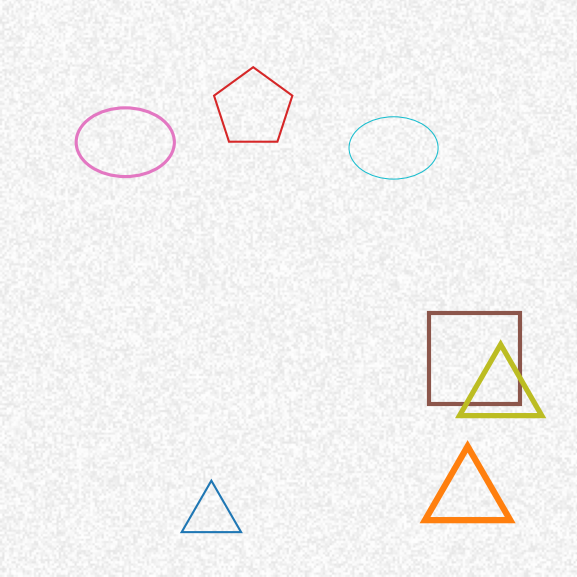[{"shape": "triangle", "thickness": 1, "radius": 0.3, "center": [0.366, 0.107]}, {"shape": "triangle", "thickness": 3, "radius": 0.43, "center": [0.81, 0.141]}, {"shape": "pentagon", "thickness": 1, "radius": 0.36, "center": [0.438, 0.811]}, {"shape": "square", "thickness": 2, "radius": 0.39, "center": [0.822, 0.378]}, {"shape": "oval", "thickness": 1.5, "radius": 0.43, "center": [0.217, 0.753]}, {"shape": "triangle", "thickness": 2.5, "radius": 0.41, "center": [0.867, 0.321]}, {"shape": "oval", "thickness": 0.5, "radius": 0.39, "center": [0.681, 0.743]}]